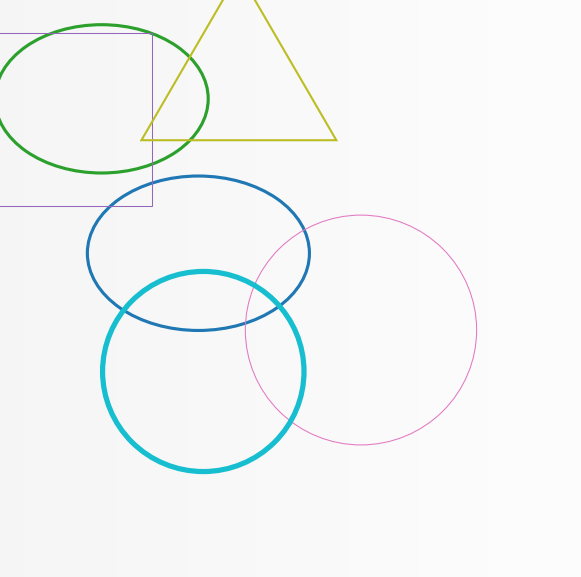[{"shape": "oval", "thickness": 1.5, "radius": 0.96, "center": [0.341, 0.561]}, {"shape": "oval", "thickness": 1.5, "radius": 0.92, "center": [0.175, 0.828]}, {"shape": "square", "thickness": 0.5, "radius": 0.75, "center": [0.111, 0.792]}, {"shape": "circle", "thickness": 0.5, "radius": 0.99, "center": [0.621, 0.428]}, {"shape": "triangle", "thickness": 1, "radius": 0.97, "center": [0.411, 0.853]}, {"shape": "circle", "thickness": 2.5, "radius": 0.87, "center": [0.35, 0.356]}]